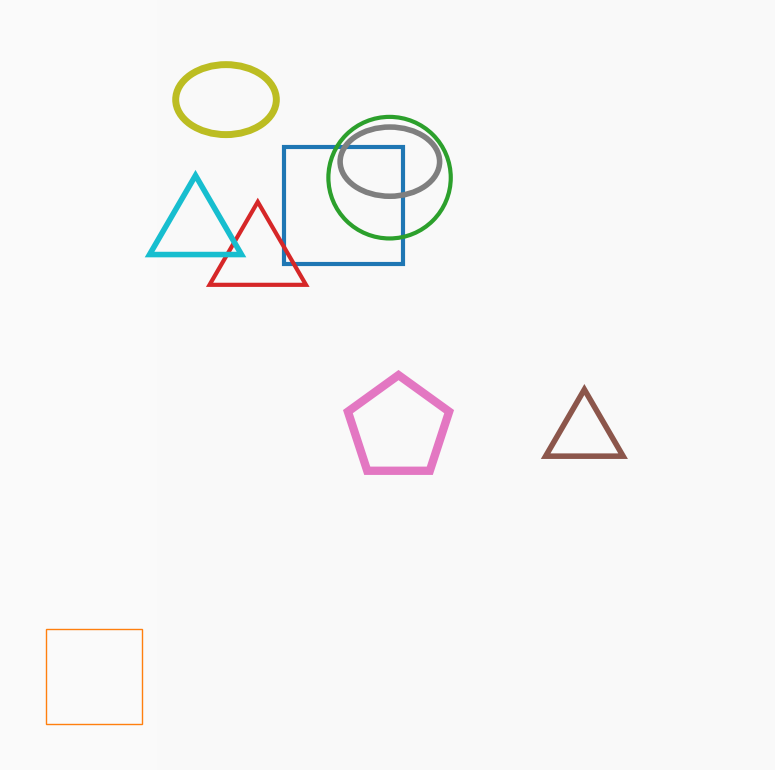[{"shape": "square", "thickness": 1.5, "radius": 0.38, "center": [0.443, 0.733]}, {"shape": "square", "thickness": 0.5, "radius": 0.31, "center": [0.122, 0.122]}, {"shape": "circle", "thickness": 1.5, "radius": 0.39, "center": [0.503, 0.769]}, {"shape": "triangle", "thickness": 1.5, "radius": 0.36, "center": [0.333, 0.666]}, {"shape": "triangle", "thickness": 2, "radius": 0.29, "center": [0.754, 0.436]}, {"shape": "pentagon", "thickness": 3, "radius": 0.34, "center": [0.514, 0.444]}, {"shape": "oval", "thickness": 2, "radius": 0.32, "center": [0.503, 0.79]}, {"shape": "oval", "thickness": 2.5, "radius": 0.32, "center": [0.292, 0.871]}, {"shape": "triangle", "thickness": 2, "radius": 0.34, "center": [0.252, 0.704]}]